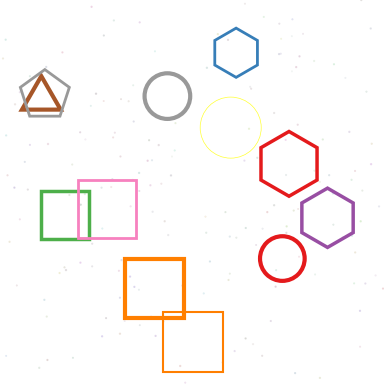[{"shape": "hexagon", "thickness": 2.5, "radius": 0.42, "center": [0.751, 0.574]}, {"shape": "circle", "thickness": 3, "radius": 0.29, "center": [0.733, 0.328]}, {"shape": "hexagon", "thickness": 2, "radius": 0.32, "center": [0.613, 0.863]}, {"shape": "square", "thickness": 2.5, "radius": 0.31, "center": [0.168, 0.441]}, {"shape": "hexagon", "thickness": 2.5, "radius": 0.38, "center": [0.851, 0.434]}, {"shape": "square", "thickness": 1.5, "radius": 0.39, "center": [0.501, 0.112]}, {"shape": "square", "thickness": 3, "radius": 0.38, "center": [0.402, 0.251]}, {"shape": "circle", "thickness": 0.5, "radius": 0.4, "center": [0.599, 0.669]}, {"shape": "triangle", "thickness": 3, "radius": 0.29, "center": [0.107, 0.744]}, {"shape": "square", "thickness": 2, "radius": 0.38, "center": [0.278, 0.456]}, {"shape": "pentagon", "thickness": 2, "radius": 0.33, "center": [0.116, 0.752]}, {"shape": "circle", "thickness": 3, "radius": 0.3, "center": [0.435, 0.75]}]